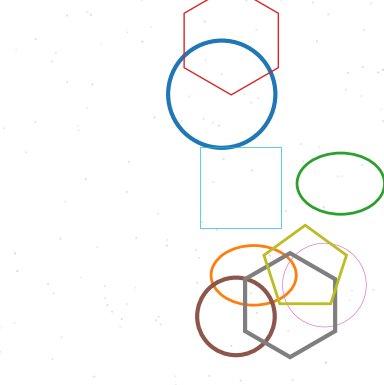[{"shape": "circle", "thickness": 3, "radius": 0.7, "center": [0.576, 0.755]}, {"shape": "oval", "thickness": 2, "radius": 0.55, "center": [0.659, 0.285]}, {"shape": "oval", "thickness": 2, "radius": 0.57, "center": [0.885, 0.523]}, {"shape": "hexagon", "thickness": 1, "radius": 0.71, "center": [0.601, 0.895]}, {"shape": "circle", "thickness": 3, "radius": 0.5, "center": [0.613, 0.178]}, {"shape": "circle", "thickness": 0.5, "radius": 0.54, "center": [0.843, 0.259]}, {"shape": "hexagon", "thickness": 3, "radius": 0.68, "center": [0.754, 0.207]}, {"shape": "pentagon", "thickness": 2, "radius": 0.56, "center": [0.793, 0.302]}, {"shape": "square", "thickness": 0.5, "radius": 0.53, "center": [0.624, 0.513]}]